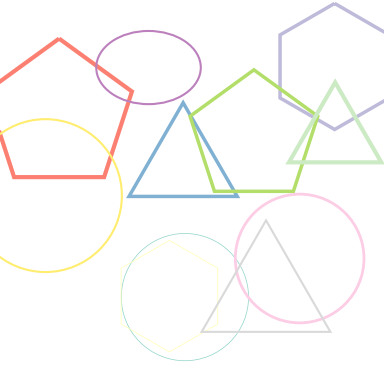[{"shape": "circle", "thickness": 0.5, "radius": 0.83, "center": [0.48, 0.228]}, {"shape": "hexagon", "thickness": 0.5, "radius": 0.72, "center": [0.44, 0.231]}, {"shape": "hexagon", "thickness": 2.5, "radius": 0.82, "center": [0.869, 0.827]}, {"shape": "pentagon", "thickness": 3, "radius": 0.99, "center": [0.154, 0.701]}, {"shape": "triangle", "thickness": 2.5, "radius": 0.81, "center": [0.476, 0.571]}, {"shape": "pentagon", "thickness": 2.5, "radius": 0.87, "center": [0.66, 0.644]}, {"shape": "circle", "thickness": 2, "radius": 0.84, "center": [0.778, 0.329]}, {"shape": "triangle", "thickness": 1.5, "radius": 0.97, "center": [0.691, 0.235]}, {"shape": "oval", "thickness": 1.5, "radius": 0.68, "center": [0.386, 0.825]}, {"shape": "triangle", "thickness": 3, "radius": 0.69, "center": [0.871, 0.648]}, {"shape": "circle", "thickness": 1.5, "radius": 0.99, "center": [0.118, 0.492]}]